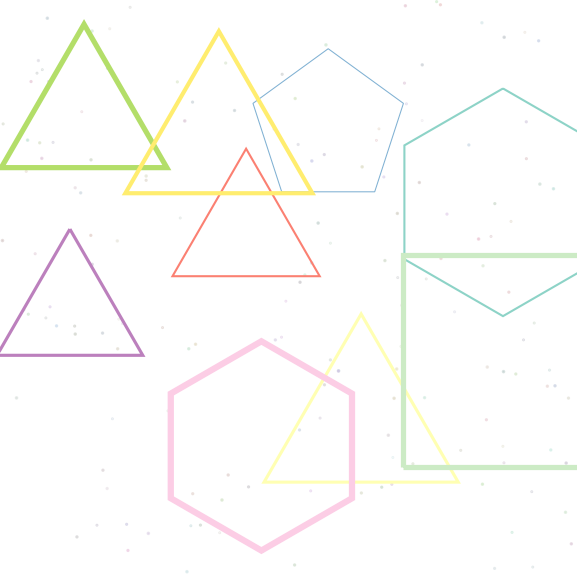[{"shape": "hexagon", "thickness": 1, "radius": 0.99, "center": [0.871, 0.649]}, {"shape": "triangle", "thickness": 1.5, "radius": 0.97, "center": [0.625, 0.261]}, {"shape": "triangle", "thickness": 1, "radius": 0.74, "center": [0.426, 0.594]}, {"shape": "pentagon", "thickness": 0.5, "radius": 0.68, "center": [0.568, 0.778]}, {"shape": "triangle", "thickness": 2.5, "radius": 0.83, "center": [0.146, 0.792]}, {"shape": "hexagon", "thickness": 3, "radius": 0.91, "center": [0.453, 0.227]}, {"shape": "triangle", "thickness": 1.5, "radius": 0.73, "center": [0.121, 0.457]}, {"shape": "square", "thickness": 2.5, "radius": 0.92, "center": [0.881, 0.373]}, {"shape": "triangle", "thickness": 2, "radius": 0.93, "center": [0.379, 0.758]}]